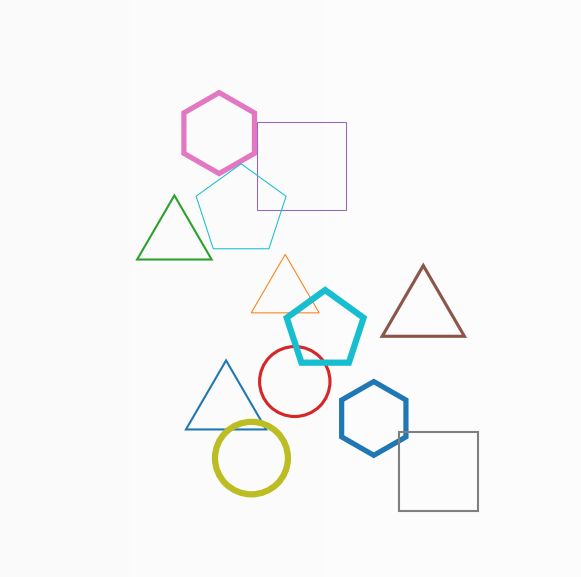[{"shape": "hexagon", "thickness": 2.5, "radius": 0.32, "center": [0.643, 0.275]}, {"shape": "triangle", "thickness": 1, "radius": 0.4, "center": [0.389, 0.295]}, {"shape": "triangle", "thickness": 0.5, "radius": 0.34, "center": [0.491, 0.491]}, {"shape": "triangle", "thickness": 1, "radius": 0.37, "center": [0.3, 0.587]}, {"shape": "circle", "thickness": 1.5, "radius": 0.3, "center": [0.507, 0.338]}, {"shape": "square", "thickness": 0.5, "radius": 0.38, "center": [0.518, 0.711]}, {"shape": "triangle", "thickness": 1.5, "radius": 0.41, "center": [0.728, 0.458]}, {"shape": "hexagon", "thickness": 2.5, "radius": 0.35, "center": [0.377, 0.769]}, {"shape": "square", "thickness": 1, "radius": 0.34, "center": [0.754, 0.182]}, {"shape": "circle", "thickness": 3, "radius": 0.31, "center": [0.433, 0.206]}, {"shape": "pentagon", "thickness": 0.5, "radius": 0.41, "center": [0.415, 0.634]}, {"shape": "pentagon", "thickness": 3, "radius": 0.35, "center": [0.559, 0.427]}]